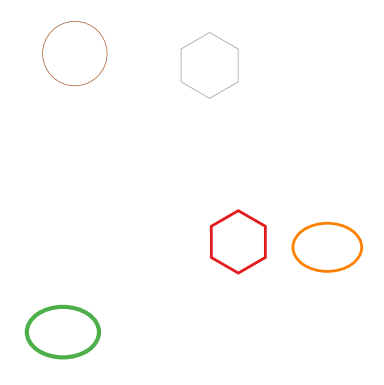[{"shape": "hexagon", "thickness": 2, "radius": 0.41, "center": [0.619, 0.372]}, {"shape": "oval", "thickness": 3, "radius": 0.47, "center": [0.163, 0.137]}, {"shape": "oval", "thickness": 2, "radius": 0.45, "center": [0.85, 0.358]}, {"shape": "circle", "thickness": 0.5, "radius": 0.42, "center": [0.194, 0.861]}, {"shape": "hexagon", "thickness": 0.5, "radius": 0.43, "center": [0.544, 0.83]}]